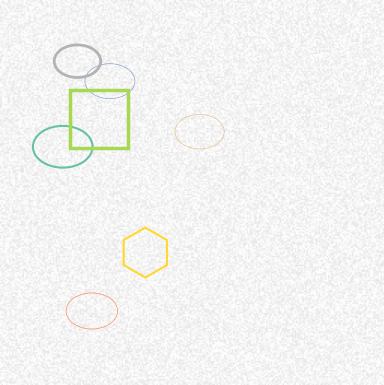[{"shape": "oval", "thickness": 1.5, "radius": 0.39, "center": [0.163, 0.619]}, {"shape": "oval", "thickness": 0.5, "radius": 0.33, "center": [0.239, 0.192]}, {"shape": "oval", "thickness": 0.5, "radius": 0.32, "center": [0.285, 0.789]}, {"shape": "square", "thickness": 2.5, "radius": 0.37, "center": [0.256, 0.69]}, {"shape": "hexagon", "thickness": 1.5, "radius": 0.32, "center": [0.377, 0.344]}, {"shape": "oval", "thickness": 0.5, "radius": 0.32, "center": [0.519, 0.658]}, {"shape": "oval", "thickness": 2, "radius": 0.3, "center": [0.201, 0.841]}]